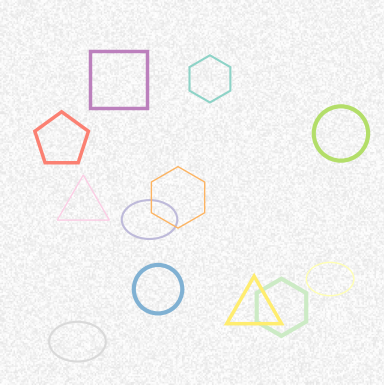[{"shape": "hexagon", "thickness": 1.5, "radius": 0.31, "center": [0.545, 0.795]}, {"shape": "oval", "thickness": 1, "radius": 0.31, "center": [0.857, 0.275]}, {"shape": "oval", "thickness": 1.5, "radius": 0.36, "center": [0.388, 0.43]}, {"shape": "pentagon", "thickness": 2.5, "radius": 0.37, "center": [0.16, 0.636]}, {"shape": "circle", "thickness": 3, "radius": 0.31, "center": [0.411, 0.249]}, {"shape": "hexagon", "thickness": 1, "radius": 0.4, "center": [0.462, 0.487]}, {"shape": "circle", "thickness": 3, "radius": 0.35, "center": [0.886, 0.653]}, {"shape": "triangle", "thickness": 1, "radius": 0.39, "center": [0.216, 0.467]}, {"shape": "oval", "thickness": 1.5, "radius": 0.37, "center": [0.201, 0.113]}, {"shape": "square", "thickness": 2.5, "radius": 0.37, "center": [0.308, 0.794]}, {"shape": "hexagon", "thickness": 3, "radius": 0.37, "center": [0.731, 0.202]}, {"shape": "triangle", "thickness": 2.5, "radius": 0.41, "center": [0.66, 0.2]}]